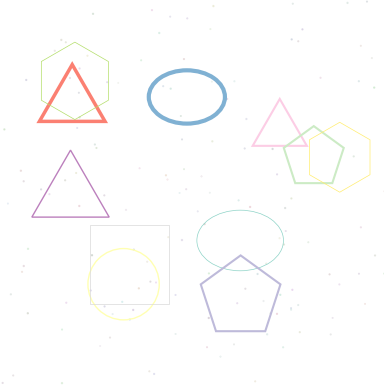[{"shape": "oval", "thickness": 0.5, "radius": 0.56, "center": [0.624, 0.375]}, {"shape": "circle", "thickness": 1, "radius": 0.46, "center": [0.321, 0.262]}, {"shape": "pentagon", "thickness": 1.5, "radius": 0.54, "center": [0.625, 0.228]}, {"shape": "triangle", "thickness": 2.5, "radius": 0.49, "center": [0.188, 0.734]}, {"shape": "oval", "thickness": 3, "radius": 0.49, "center": [0.485, 0.748]}, {"shape": "hexagon", "thickness": 0.5, "radius": 0.5, "center": [0.194, 0.79]}, {"shape": "triangle", "thickness": 1.5, "radius": 0.41, "center": [0.727, 0.662]}, {"shape": "square", "thickness": 0.5, "radius": 0.52, "center": [0.336, 0.313]}, {"shape": "triangle", "thickness": 1, "radius": 0.58, "center": [0.183, 0.494]}, {"shape": "pentagon", "thickness": 1.5, "radius": 0.41, "center": [0.815, 0.591]}, {"shape": "hexagon", "thickness": 0.5, "radius": 0.45, "center": [0.882, 0.592]}]